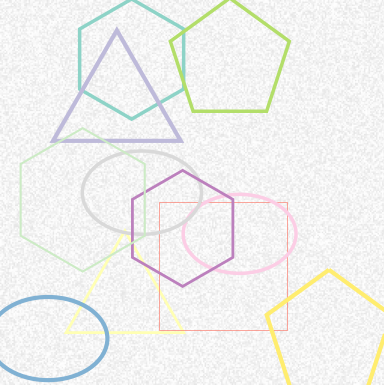[{"shape": "hexagon", "thickness": 2.5, "radius": 0.78, "center": [0.342, 0.847]}, {"shape": "triangle", "thickness": 2, "radius": 0.88, "center": [0.324, 0.224]}, {"shape": "triangle", "thickness": 3, "radius": 0.96, "center": [0.304, 0.73]}, {"shape": "square", "thickness": 0.5, "radius": 0.83, "center": [0.579, 0.309]}, {"shape": "oval", "thickness": 3, "radius": 0.77, "center": [0.125, 0.121]}, {"shape": "pentagon", "thickness": 2.5, "radius": 0.81, "center": [0.597, 0.842]}, {"shape": "oval", "thickness": 2.5, "radius": 0.73, "center": [0.622, 0.393]}, {"shape": "oval", "thickness": 2.5, "radius": 0.77, "center": [0.369, 0.5]}, {"shape": "hexagon", "thickness": 2, "radius": 0.75, "center": [0.474, 0.407]}, {"shape": "hexagon", "thickness": 1.5, "radius": 0.93, "center": [0.215, 0.481]}, {"shape": "pentagon", "thickness": 3, "radius": 0.85, "center": [0.854, 0.129]}]